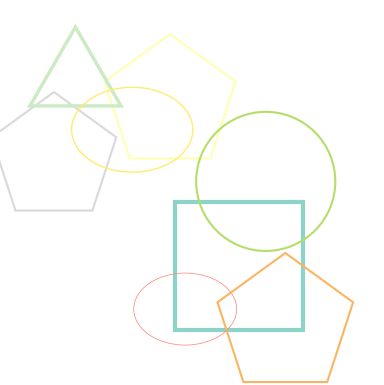[{"shape": "square", "thickness": 3, "radius": 0.83, "center": [0.62, 0.309]}, {"shape": "pentagon", "thickness": 1.5, "radius": 0.89, "center": [0.442, 0.733]}, {"shape": "oval", "thickness": 0.5, "radius": 0.67, "center": [0.481, 0.197]}, {"shape": "pentagon", "thickness": 1.5, "radius": 0.93, "center": [0.741, 0.158]}, {"shape": "circle", "thickness": 1.5, "radius": 0.9, "center": [0.69, 0.529]}, {"shape": "pentagon", "thickness": 1.5, "radius": 0.85, "center": [0.14, 0.591]}, {"shape": "triangle", "thickness": 2.5, "radius": 0.68, "center": [0.196, 0.793]}, {"shape": "oval", "thickness": 1, "radius": 0.79, "center": [0.343, 0.663]}]